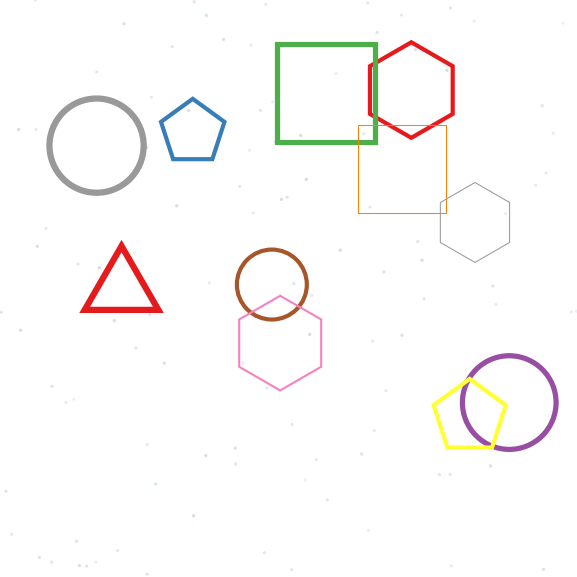[{"shape": "triangle", "thickness": 3, "radius": 0.37, "center": [0.21, 0.499]}, {"shape": "hexagon", "thickness": 2, "radius": 0.41, "center": [0.712, 0.843]}, {"shape": "pentagon", "thickness": 2, "radius": 0.29, "center": [0.334, 0.77]}, {"shape": "square", "thickness": 2.5, "radius": 0.42, "center": [0.565, 0.838]}, {"shape": "circle", "thickness": 2.5, "radius": 0.41, "center": [0.882, 0.302]}, {"shape": "square", "thickness": 0.5, "radius": 0.38, "center": [0.695, 0.707]}, {"shape": "pentagon", "thickness": 2, "radius": 0.33, "center": [0.813, 0.277]}, {"shape": "circle", "thickness": 2, "radius": 0.3, "center": [0.471, 0.506]}, {"shape": "hexagon", "thickness": 1, "radius": 0.41, "center": [0.485, 0.405]}, {"shape": "circle", "thickness": 3, "radius": 0.41, "center": [0.167, 0.747]}, {"shape": "hexagon", "thickness": 0.5, "radius": 0.35, "center": [0.822, 0.614]}]